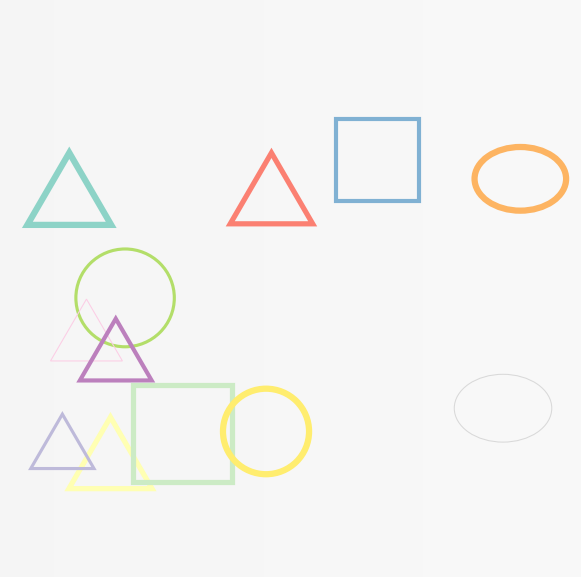[{"shape": "triangle", "thickness": 3, "radius": 0.42, "center": [0.119, 0.651]}, {"shape": "triangle", "thickness": 2.5, "radius": 0.41, "center": [0.19, 0.194]}, {"shape": "triangle", "thickness": 1.5, "radius": 0.31, "center": [0.107, 0.219]}, {"shape": "triangle", "thickness": 2.5, "radius": 0.41, "center": [0.467, 0.653]}, {"shape": "square", "thickness": 2, "radius": 0.36, "center": [0.65, 0.723]}, {"shape": "oval", "thickness": 3, "radius": 0.39, "center": [0.895, 0.689]}, {"shape": "circle", "thickness": 1.5, "radius": 0.42, "center": [0.215, 0.483]}, {"shape": "triangle", "thickness": 0.5, "radius": 0.36, "center": [0.149, 0.41]}, {"shape": "oval", "thickness": 0.5, "radius": 0.42, "center": [0.865, 0.292]}, {"shape": "triangle", "thickness": 2, "radius": 0.36, "center": [0.199, 0.376]}, {"shape": "square", "thickness": 2.5, "radius": 0.42, "center": [0.314, 0.249]}, {"shape": "circle", "thickness": 3, "radius": 0.37, "center": [0.458, 0.252]}]